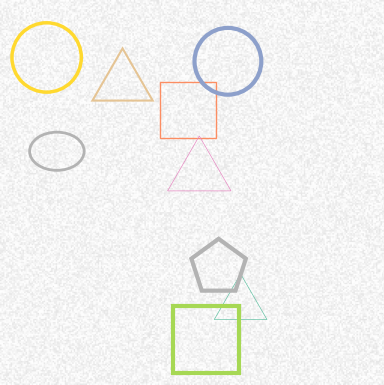[{"shape": "triangle", "thickness": 0.5, "radius": 0.4, "center": [0.625, 0.21]}, {"shape": "square", "thickness": 1, "radius": 0.36, "center": [0.488, 0.715]}, {"shape": "circle", "thickness": 3, "radius": 0.43, "center": [0.592, 0.841]}, {"shape": "triangle", "thickness": 0.5, "radius": 0.48, "center": [0.518, 0.552]}, {"shape": "square", "thickness": 3, "radius": 0.43, "center": [0.535, 0.118]}, {"shape": "circle", "thickness": 2.5, "radius": 0.45, "center": [0.121, 0.851]}, {"shape": "triangle", "thickness": 1.5, "radius": 0.45, "center": [0.318, 0.784]}, {"shape": "pentagon", "thickness": 3, "radius": 0.37, "center": [0.568, 0.305]}, {"shape": "oval", "thickness": 2, "radius": 0.35, "center": [0.148, 0.607]}]